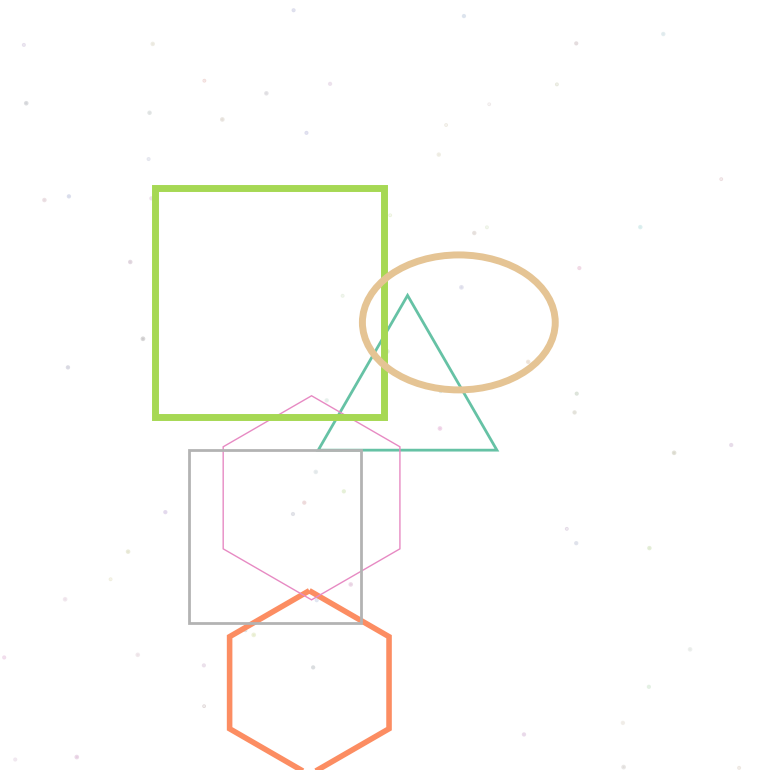[{"shape": "triangle", "thickness": 1, "radius": 0.67, "center": [0.529, 0.482]}, {"shape": "hexagon", "thickness": 2, "radius": 0.6, "center": [0.402, 0.113]}, {"shape": "hexagon", "thickness": 0.5, "radius": 0.66, "center": [0.405, 0.353]}, {"shape": "square", "thickness": 2.5, "radius": 0.74, "center": [0.35, 0.607]}, {"shape": "oval", "thickness": 2.5, "radius": 0.63, "center": [0.596, 0.581]}, {"shape": "square", "thickness": 1, "radius": 0.56, "center": [0.357, 0.303]}]